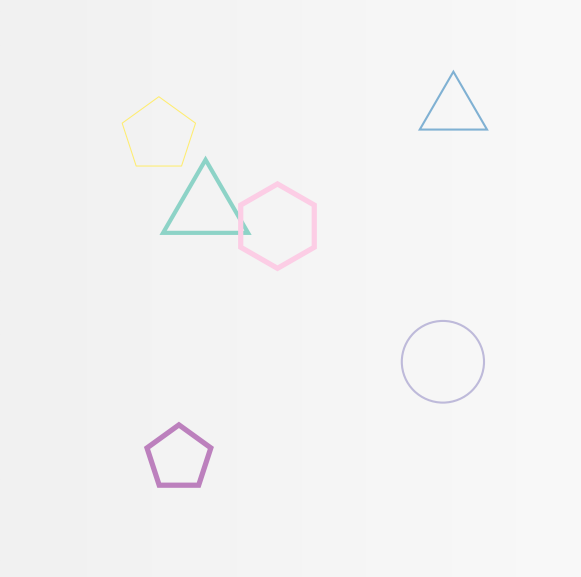[{"shape": "triangle", "thickness": 2, "radius": 0.42, "center": [0.354, 0.638]}, {"shape": "circle", "thickness": 1, "radius": 0.35, "center": [0.762, 0.373]}, {"shape": "triangle", "thickness": 1, "radius": 0.33, "center": [0.78, 0.808]}, {"shape": "hexagon", "thickness": 2.5, "radius": 0.37, "center": [0.477, 0.608]}, {"shape": "pentagon", "thickness": 2.5, "radius": 0.29, "center": [0.308, 0.206]}, {"shape": "pentagon", "thickness": 0.5, "radius": 0.33, "center": [0.273, 0.765]}]